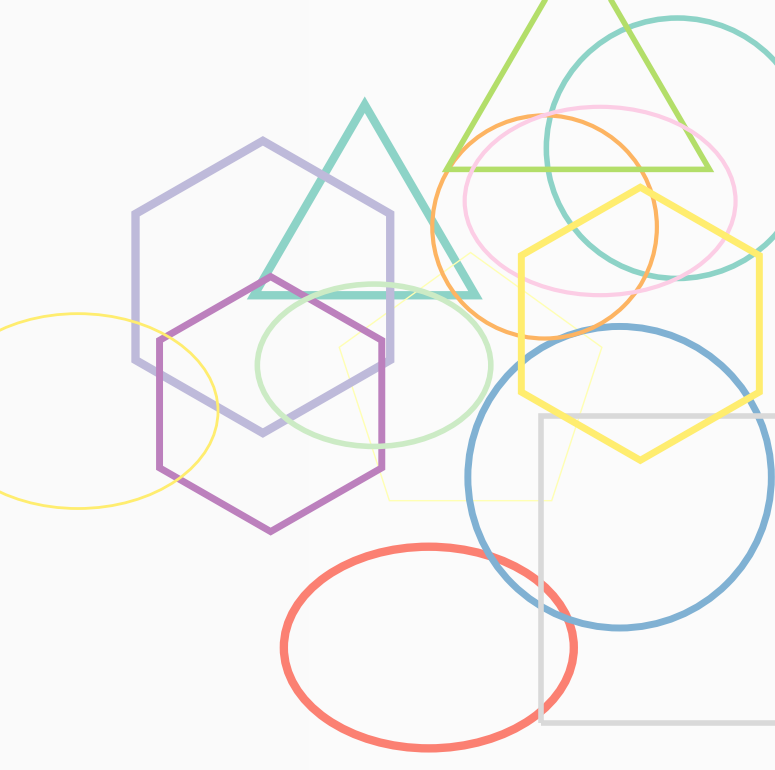[{"shape": "circle", "thickness": 2, "radius": 0.85, "center": [0.874, 0.807]}, {"shape": "triangle", "thickness": 3, "radius": 0.82, "center": [0.471, 0.699]}, {"shape": "pentagon", "thickness": 0.5, "radius": 0.89, "center": [0.607, 0.494]}, {"shape": "hexagon", "thickness": 3, "radius": 0.95, "center": [0.339, 0.627]}, {"shape": "oval", "thickness": 3, "radius": 0.94, "center": [0.553, 0.159]}, {"shape": "circle", "thickness": 2.5, "radius": 0.98, "center": [0.799, 0.38]}, {"shape": "circle", "thickness": 1.5, "radius": 0.72, "center": [0.703, 0.705]}, {"shape": "triangle", "thickness": 2, "radius": 0.98, "center": [0.746, 0.878]}, {"shape": "oval", "thickness": 1.5, "radius": 0.87, "center": [0.774, 0.739]}, {"shape": "square", "thickness": 2, "radius": 1.0, "center": [0.898, 0.261]}, {"shape": "hexagon", "thickness": 2.5, "radius": 0.83, "center": [0.349, 0.475]}, {"shape": "oval", "thickness": 2, "radius": 0.75, "center": [0.483, 0.526]}, {"shape": "oval", "thickness": 1, "radius": 0.9, "center": [0.101, 0.466]}, {"shape": "hexagon", "thickness": 2.5, "radius": 0.89, "center": [0.826, 0.58]}]